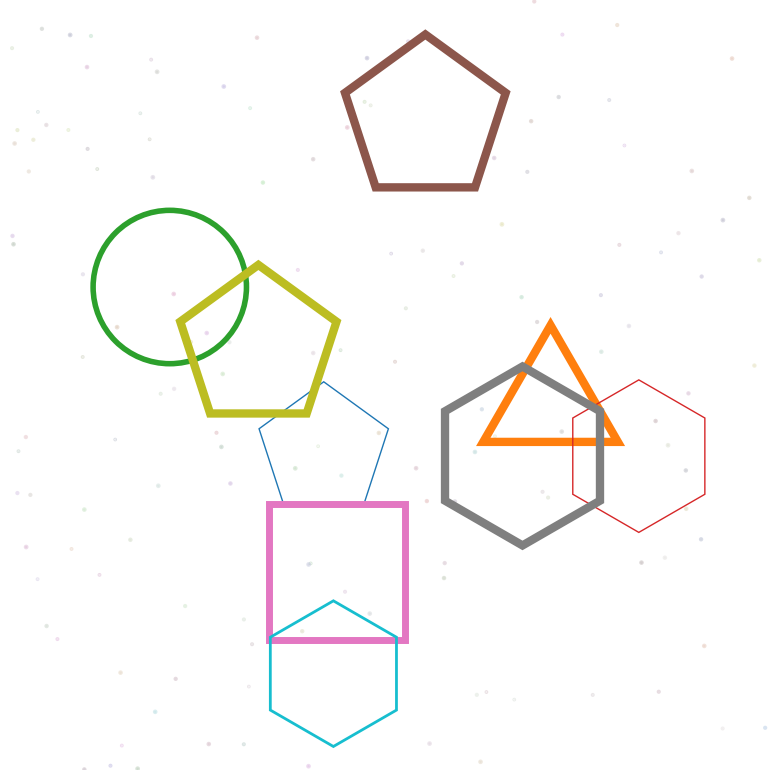[{"shape": "pentagon", "thickness": 0.5, "radius": 0.44, "center": [0.42, 0.416]}, {"shape": "triangle", "thickness": 3, "radius": 0.5, "center": [0.715, 0.477]}, {"shape": "circle", "thickness": 2, "radius": 0.5, "center": [0.221, 0.627]}, {"shape": "hexagon", "thickness": 0.5, "radius": 0.5, "center": [0.83, 0.408]}, {"shape": "pentagon", "thickness": 3, "radius": 0.55, "center": [0.552, 0.845]}, {"shape": "square", "thickness": 2.5, "radius": 0.44, "center": [0.438, 0.257]}, {"shape": "hexagon", "thickness": 3, "radius": 0.58, "center": [0.679, 0.408]}, {"shape": "pentagon", "thickness": 3, "radius": 0.53, "center": [0.336, 0.549]}, {"shape": "hexagon", "thickness": 1, "radius": 0.47, "center": [0.433, 0.125]}]